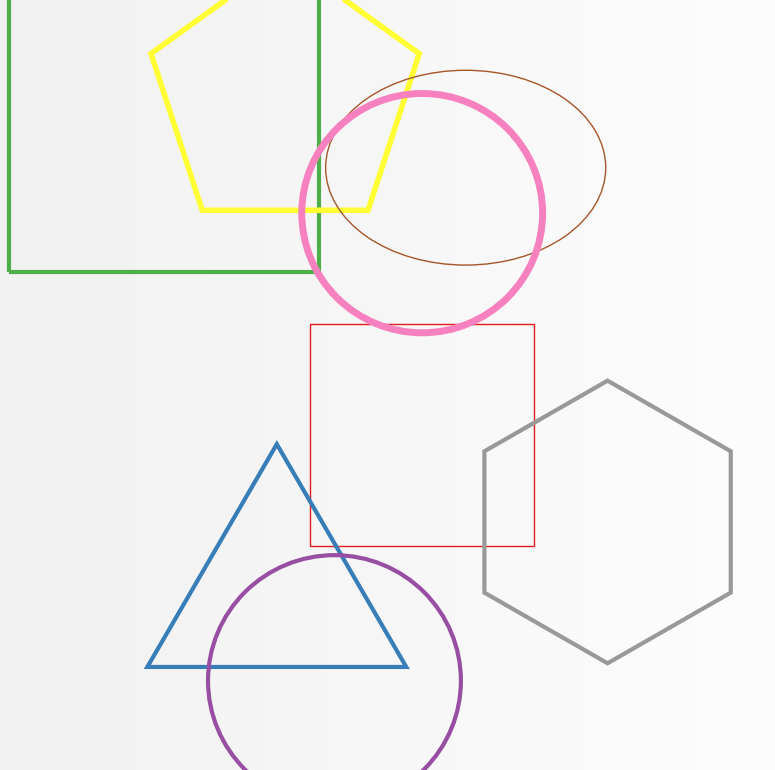[{"shape": "square", "thickness": 0.5, "radius": 0.72, "center": [0.545, 0.435]}, {"shape": "triangle", "thickness": 1.5, "radius": 0.96, "center": [0.357, 0.23]}, {"shape": "square", "thickness": 1.5, "radius": 1.0, "center": [0.212, 0.846]}, {"shape": "circle", "thickness": 1.5, "radius": 0.82, "center": [0.432, 0.116]}, {"shape": "pentagon", "thickness": 2, "radius": 0.91, "center": [0.368, 0.874]}, {"shape": "oval", "thickness": 0.5, "radius": 0.9, "center": [0.601, 0.782]}, {"shape": "circle", "thickness": 2.5, "radius": 0.78, "center": [0.545, 0.723]}, {"shape": "hexagon", "thickness": 1.5, "radius": 0.92, "center": [0.784, 0.322]}]